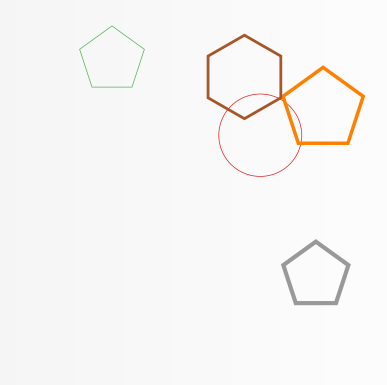[{"shape": "circle", "thickness": 0.5, "radius": 0.54, "center": [0.672, 0.649]}, {"shape": "pentagon", "thickness": 0.5, "radius": 0.44, "center": [0.289, 0.845]}, {"shape": "pentagon", "thickness": 2.5, "radius": 0.54, "center": [0.834, 0.716]}, {"shape": "hexagon", "thickness": 2, "radius": 0.54, "center": [0.631, 0.8]}, {"shape": "pentagon", "thickness": 3, "radius": 0.44, "center": [0.815, 0.284]}]